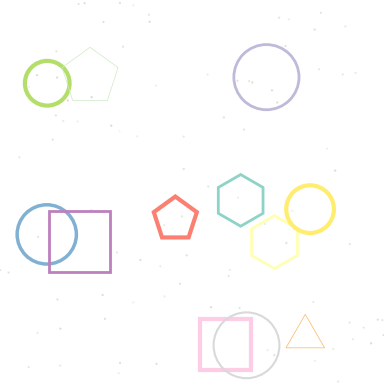[{"shape": "hexagon", "thickness": 2, "radius": 0.34, "center": [0.625, 0.48]}, {"shape": "hexagon", "thickness": 2, "radius": 0.34, "center": [0.713, 0.371]}, {"shape": "circle", "thickness": 2, "radius": 0.42, "center": [0.692, 0.8]}, {"shape": "pentagon", "thickness": 3, "radius": 0.29, "center": [0.455, 0.431]}, {"shape": "circle", "thickness": 2.5, "radius": 0.38, "center": [0.121, 0.391]}, {"shape": "triangle", "thickness": 0.5, "radius": 0.29, "center": [0.793, 0.125]}, {"shape": "circle", "thickness": 3, "radius": 0.29, "center": [0.123, 0.784]}, {"shape": "square", "thickness": 3, "radius": 0.33, "center": [0.585, 0.106]}, {"shape": "circle", "thickness": 1.5, "radius": 0.43, "center": [0.64, 0.103]}, {"shape": "square", "thickness": 2, "radius": 0.4, "center": [0.207, 0.372]}, {"shape": "pentagon", "thickness": 0.5, "radius": 0.38, "center": [0.234, 0.801]}, {"shape": "circle", "thickness": 3, "radius": 0.31, "center": [0.805, 0.457]}]